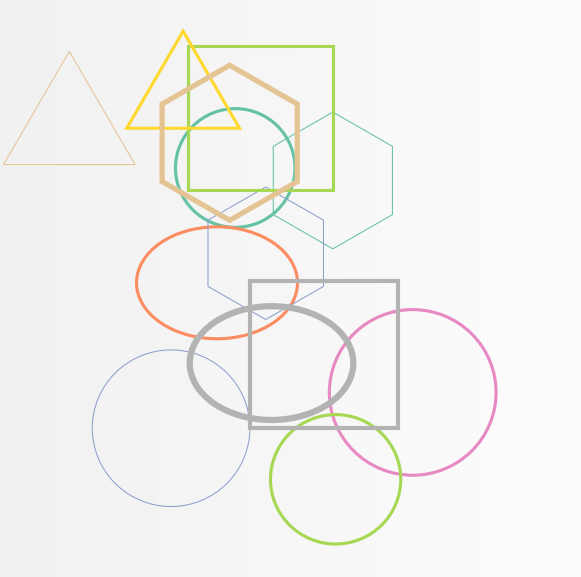[{"shape": "circle", "thickness": 1.5, "radius": 0.51, "center": [0.405, 0.708]}, {"shape": "hexagon", "thickness": 0.5, "radius": 0.59, "center": [0.573, 0.687]}, {"shape": "oval", "thickness": 1.5, "radius": 0.69, "center": [0.373, 0.509]}, {"shape": "hexagon", "thickness": 0.5, "radius": 0.57, "center": [0.457, 0.561]}, {"shape": "circle", "thickness": 0.5, "radius": 0.68, "center": [0.294, 0.258]}, {"shape": "circle", "thickness": 1.5, "radius": 0.72, "center": [0.71, 0.32]}, {"shape": "circle", "thickness": 1.5, "radius": 0.56, "center": [0.577, 0.169]}, {"shape": "square", "thickness": 1.5, "radius": 0.62, "center": [0.449, 0.796]}, {"shape": "triangle", "thickness": 1.5, "radius": 0.56, "center": [0.315, 0.833]}, {"shape": "hexagon", "thickness": 2.5, "radius": 0.67, "center": [0.395, 0.752]}, {"shape": "triangle", "thickness": 0.5, "radius": 0.65, "center": [0.119, 0.779]}, {"shape": "square", "thickness": 2, "radius": 0.64, "center": [0.557, 0.386]}, {"shape": "oval", "thickness": 3, "radius": 0.7, "center": [0.467, 0.37]}]